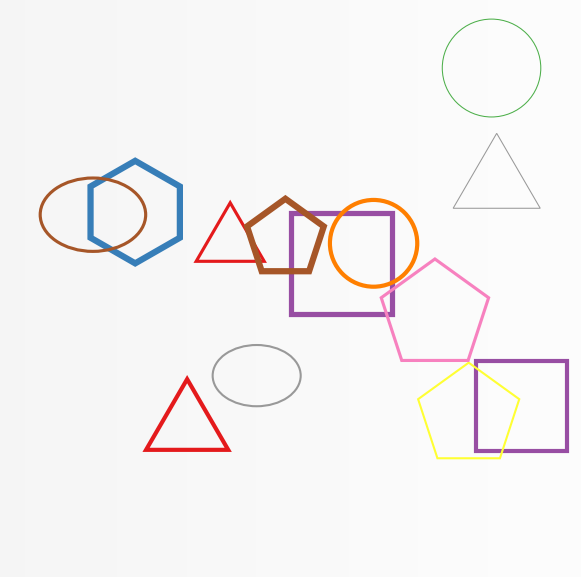[{"shape": "triangle", "thickness": 2, "radius": 0.41, "center": [0.322, 0.261]}, {"shape": "triangle", "thickness": 1.5, "radius": 0.34, "center": [0.396, 0.58]}, {"shape": "hexagon", "thickness": 3, "radius": 0.44, "center": [0.233, 0.632]}, {"shape": "circle", "thickness": 0.5, "radius": 0.42, "center": [0.846, 0.881]}, {"shape": "square", "thickness": 2.5, "radius": 0.44, "center": [0.588, 0.543]}, {"shape": "square", "thickness": 2, "radius": 0.39, "center": [0.898, 0.297]}, {"shape": "circle", "thickness": 2, "radius": 0.38, "center": [0.643, 0.578]}, {"shape": "pentagon", "thickness": 1, "radius": 0.46, "center": [0.806, 0.28]}, {"shape": "pentagon", "thickness": 3, "radius": 0.35, "center": [0.491, 0.586]}, {"shape": "oval", "thickness": 1.5, "radius": 0.45, "center": [0.16, 0.627]}, {"shape": "pentagon", "thickness": 1.5, "radius": 0.49, "center": [0.748, 0.454]}, {"shape": "triangle", "thickness": 0.5, "radius": 0.43, "center": [0.855, 0.682]}, {"shape": "oval", "thickness": 1, "radius": 0.38, "center": [0.442, 0.349]}]